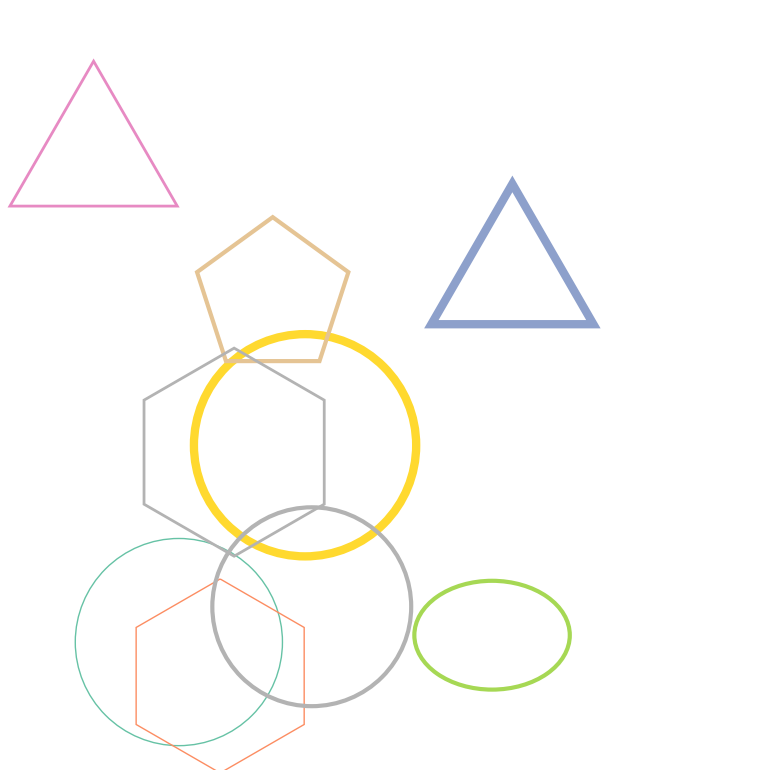[{"shape": "circle", "thickness": 0.5, "radius": 0.67, "center": [0.232, 0.166]}, {"shape": "hexagon", "thickness": 0.5, "radius": 0.63, "center": [0.286, 0.122]}, {"shape": "triangle", "thickness": 3, "radius": 0.61, "center": [0.665, 0.64]}, {"shape": "triangle", "thickness": 1, "radius": 0.63, "center": [0.122, 0.795]}, {"shape": "oval", "thickness": 1.5, "radius": 0.5, "center": [0.639, 0.175]}, {"shape": "circle", "thickness": 3, "radius": 0.72, "center": [0.396, 0.422]}, {"shape": "pentagon", "thickness": 1.5, "radius": 0.52, "center": [0.354, 0.615]}, {"shape": "hexagon", "thickness": 1, "radius": 0.68, "center": [0.304, 0.413]}, {"shape": "circle", "thickness": 1.5, "radius": 0.65, "center": [0.405, 0.212]}]